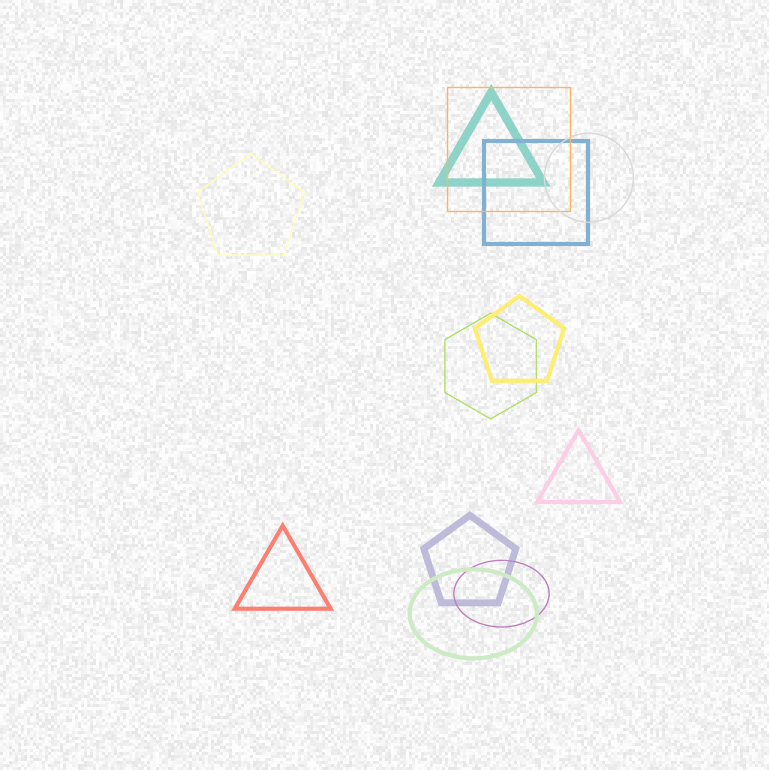[{"shape": "triangle", "thickness": 3, "radius": 0.39, "center": [0.638, 0.802]}, {"shape": "pentagon", "thickness": 0.5, "radius": 0.36, "center": [0.326, 0.728]}, {"shape": "pentagon", "thickness": 2.5, "radius": 0.31, "center": [0.61, 0.268]}, {"shape": "triangle", "thickness": 1.5, "radius": 0.36, "center": [0.367, 0.245]}, {"shape": "square", "thickness": 1.5, "radius": 0.34, "center": [0.696, 0.75]}, {"shape": "square", "thickness": 0.5, "radius": 0.4, "center": [0.661, 0.807]}, {"shape": "hexagon", "thickness": 0.5, "radius": 0.34, "center": [0.637, 0.525]}, {"shape": "triangle", "thickness": 1.5, "radius": 0.31, "center": [0.751, 0.379]}, {"shape": "circle", "thickness": 0.5, "radius": 0.29, "center": [0.765, 0.769]}, {"shape": "oval", "thickness": 0.5, "radius": 0.31, "center": [0.651, 0.229]}, {"shape": "oval", "thickness": 1.5, "radius": 0.41, "center": [0.615, 0.203]}, {"shape": "pentagon", "thickness": 1.5, "radius": 0.3, "center": [0.675, 0.555]}]